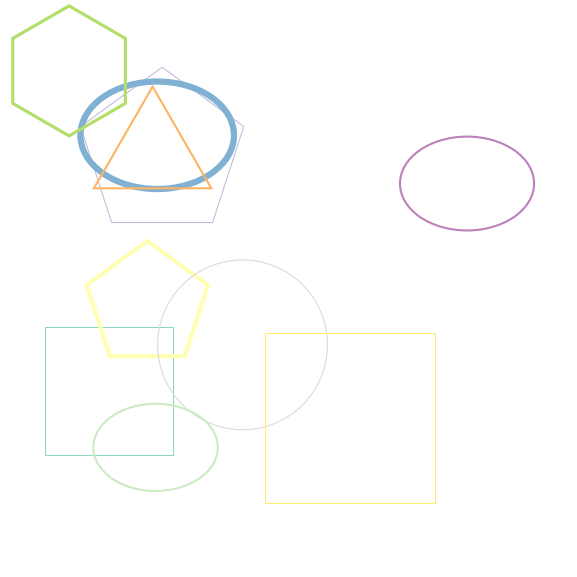[{"shape": "square", "thickness": 0.5, "radius": 0.55, "center": [0.188, 0.322]}, {"shape": "pentagon", "thickness": 2, "radius": 0.55, "center": [0.255, 0.471]}, {"shape": "pentagon", "thickness": 0.5, "radius": 0.74, "center": [0.281, 0.734]}, {"shape": "oval", "thickness": 3, "radius": 0.66, "center": [0.272, 0.765]}, {"shape": "triangle", "thickness": 1, "radius": 0.59, "center": [0.264, 0.732]}, {"shape": "hexagon", "thickness": 1.5, "radius": 0.56, "center": [0.12, 0.876]}, {"shape": "circle", "thickness": 0.5, "radius": 0.74, "center": [0.42, 0.402]}, {"shape": "oval", "thickness": 1, "radius": 0.58, "center": [0.809, 0.681]}, {"shape": "oval", "thickness": 1, "radius": 0.54, "center": [0.269, 0.224]}, {"shape": "square", "thickness": 0.5, "radius": 0.73, "center": [0.606, 0.275]}]